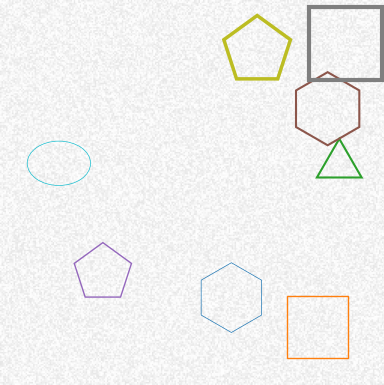[{"shape": "hexagon", "thickness": 0.5, "radius": 0.45, "center": [0.601, 0.227]}, {"shape": "square", "thickness": 1, "radius": 0.4, "center": [0.824, 0.151]}, {"shape": "triangle", "thickness": 1.5, "radius": 0.34, "center": [0.881, 0.573]}, {"shape": "pentagon", "thickness": 1, "radius": 0.39, "center": [0.267, 0.292]}, {"shape": "hexagon", "thickness": 1.5, "radius": 0.47, "center": [0.851, 0.718]}, {"shape": "square", "thickness": 3, "radius": 0.47, "center": [0.898, 0.888]}, {"shape": "pentagon", "thickness": 2.5, "radius": 0.45, "center": [0.668, 0.869]}, {"shape": "oval", "thickness": 0.5, "radius": 0.41, "center": [0.153, 0.576]}]